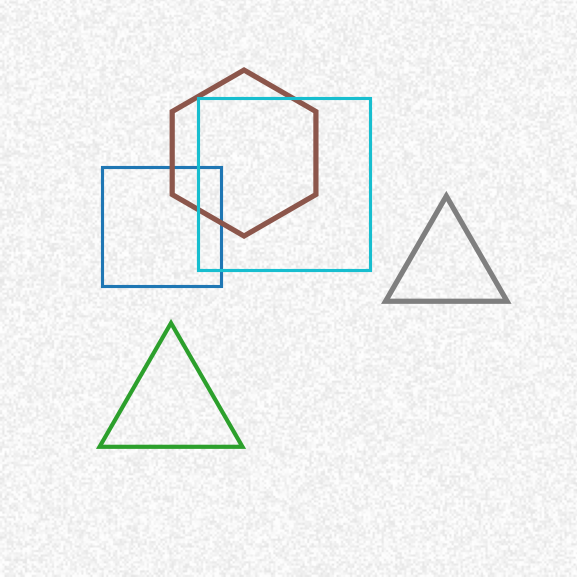[{"shape": "square", "thickness": 1.5, "radius": 0.52, "center": [0.279, 0.607]}, {"shape": "triangle", "thickness": 2, "radius": 0.71, "center": [0.296, 0.297]}, {"shape": "hexagon", "thickness": 2.5, "radius": 0.72, "center": [0.423, 0.734]}, {"shape": "triangle", "thickness": 2.5, "radius": 0.61, "center": [0.773, 0.538]}, {"shape": "square", "thickness": 1.5, "radius": 0.74, "center": [0.492, 0.68]}]